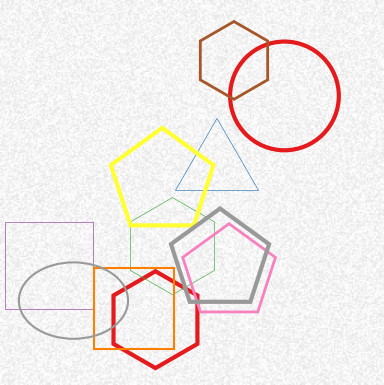[{"shape": "circle", "thickness": 3, "radius": 0.71, "center": [0.739, 0.751]}, {"shape": "hexagon", "thickness": 3, "radius": 0.63, "center": [0.404, 0.17]}, {"shape": "triangle", "thickness": 0.5, "radius": 0.62, "center": [0.564, 0.568]}, {"shape": "hexagon", "thickness": 0.5, "radius": 0.63, "center": [0.448, 0.361]}, {"shape": "square", "thickness": 0.5, "radius": 0.57, "center": [0.127, 0.31]}, {"shape": "square", "thickness": 1.5, "radius": 0.52, "center": [0.348, 0.199]}, {"shape": "pentagon", "thickness": 3, "radius": 0.7, "center": [0.421, 0.528]}, {"shape": "hexagon", "thickness": 2, "radius": 0.51, "center": [0.608, 0.843]}, {"shape": "pentagon", "thickness": 2, "radius": 0.63, "center": [0.595, 0.292]}, {"shape": "pentagon", "thickness": 3, "radius": 0.67, "center": [0.572, 0.324]}, {"shape": "oval", "thickness": 1.5, "radius": 0.71, "center": [0.191, 0.219]}]